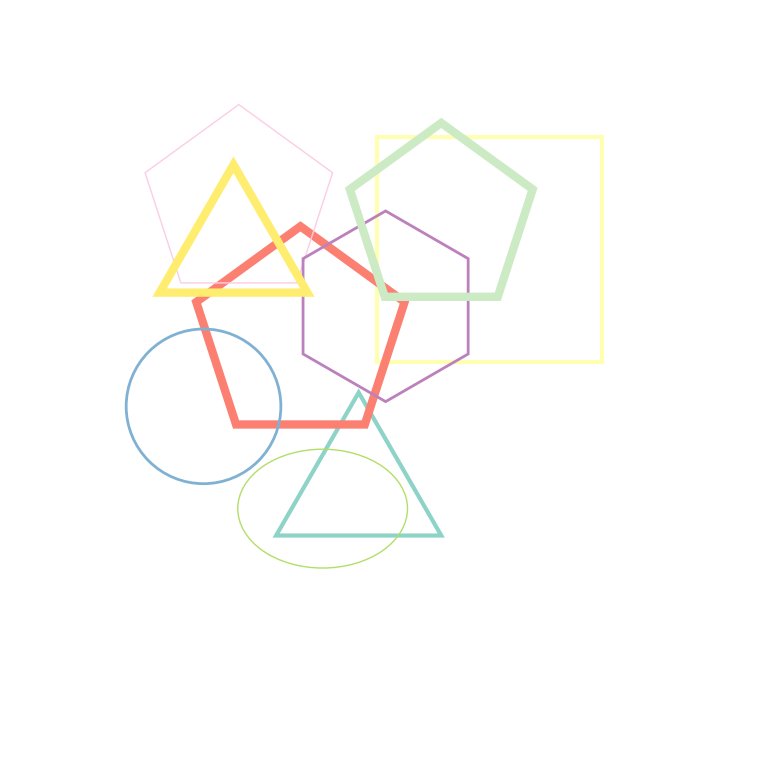[{"shape": "triangle", "thickness": 1.5, "radius": 0.62, "center": [0.466, 0.366]}, {"shape": "square", "thickness": 1.5, "radius": 0.73, "center": [0.636, 0.676]}, {"shape": "pentagon", "thickness": 3, "radius": 0.71, "center": [0.39, 0.564]}, {"shape": "circle", "thickness": 1, "radius": 0.5, "center": [0.264, 0.472]}, {"shape": "oval", "thickness": 0.5, "radius": 0.55, "center": [0.419, 0.339]}, {"shape": "pentagon", "thickness": 0.5, "radius": 0.64, "center": [0.31, 0.736]}, {"shape": "hexagon", "thickness": 1, "radius": 0.62, "center": [0.501, 0.602]}, {"shape": "pentagon", "thickness": 3, "radius": 0.62, "center": [0.573, 0.716]}, {"shape": "triangle", "thickness": 3, "radius": 0.55, "center": [0.303, 0.675]}]